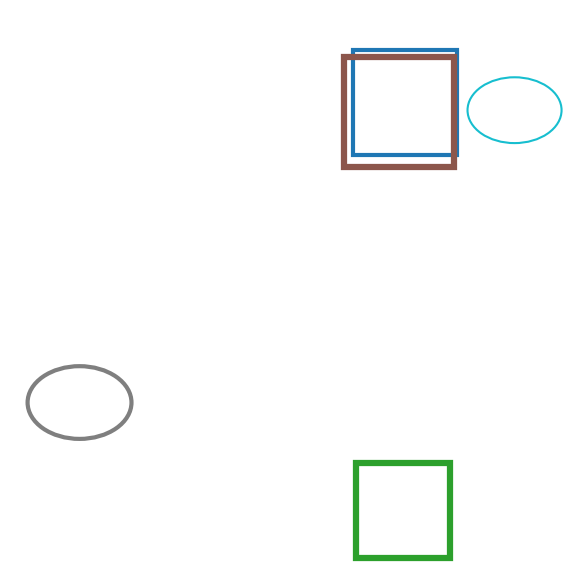[{"shape": "square", "thickness": 2, "radius": 0.45, "center": [0.701, 0.822]}, {"shape": "square", "thickness": 3, "radius": 0.41, "center": [0.698, 0.115]}, {"shape": "square", "thickness": 3, "radius": 0.48, "center": [0.691, 0.805]}, {"shape": "oval", "thickness": 2, "radius": 0.45, "center": [0.138, 0.302]}, {"shape": "oval", "thickness": 1, "radius": 0.41, "center": [0.891, 0.808]}]